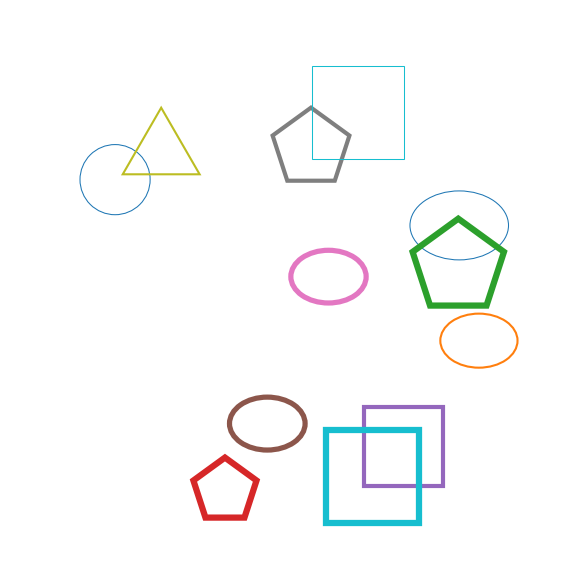[{"shape": "oval", "thickness": 0.5, "radius": 0.43, "center": [0.795, 0.609]}, {"shape": "circle", "thickness": 0.5, "radius": 0.3, "center": [0.199, 0.688]}, {"shape": "oval", "thickness": 1, "radius": 0.33, "center": [0.829, 0.409]}, {"shape": "pentagon", "thickness": 3, "radius": 0.42, "center": [0.794, 0.537]}, {"shape": "pentagon", "thickness": 3, "radius": 0.29, "center": [0.39, 0.149]}, {"shape": "square", "thickness": 2, "radius": 0.34, "center": [0.699, 0.226]}, {"shape": "oval", "thickness": 2.5, "radius": 0.33, "center": [0.463, 0.266]}, {"shape": "oval", "thickness": 2.5, "radius": 0.33, "center": [0.569, 0.52]}, {"shape": "pentagon", "thickness": 2, "radius": 0.35, "center": [0.539, 0.743]}, {"shape": "triangle", "thickness": 1, "radius": 0.38, "center": [0.279, 0.736]}, {"shape": "square", "thickness": 0.5, "radius": 0.4, "center": [0.62, 0.804]}, {"shape": "square", "thickness": 3, "radius": 0.4, "center": [0.645, 0.173]}]